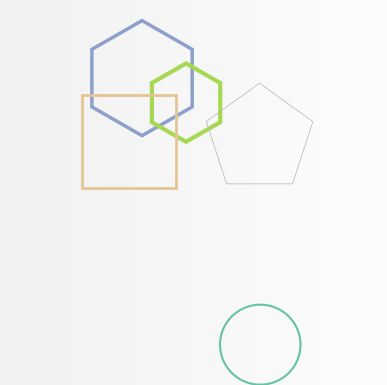[{"shape": "circle", "thickness": 1.5, "radius": 0.52, "center": [0.672, 0.105]}, {"shape": "hexagon", "thickness": 2.5, "radius": 0.75, "center": [0.367, 0.797]}, {"shape": "hexagon", "thickness": 3, "radius": 0.51, "center": [0.48, 0.734]}, {"shape": "square", "thickness": 2, "radius": 0.61, "center": [0.332, 0.632]}, {"shape": "pentagon", "thickness": 0.5, "radius": 0.72, "center": [0.67, 0.639]}]